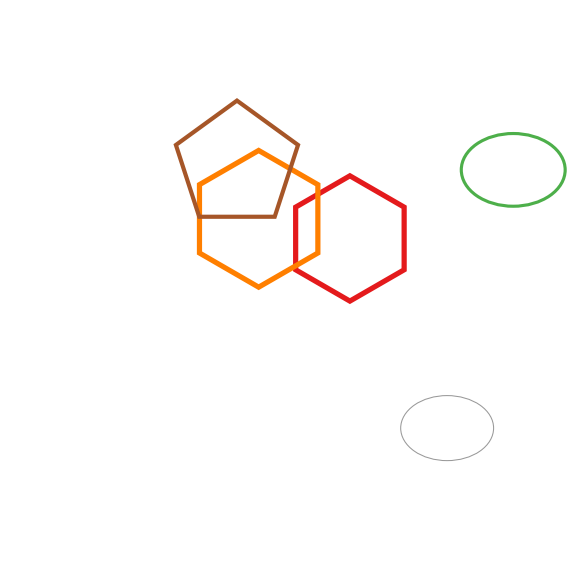[{"shape": "hexagon", "thickness": 2.5, "radius": 0.54, "center": [0.606, 0.586]}, {"shape": "oval", "thickness": 1.5, "radius": 0.45, "center": [0.889, 0.705]}, {"shape": "hexagon", "thickness": 2.5, "radius": 0.59, "center": [0.448, 0.62]}, {"shape": "pentagon", "thickness": 2, "radius": 0.56, "center": [0.41, 0.714]}, {"shape": "oval", "thickness": 0.5, "radius": 0.4, "center": [0.774, 0.258]}]